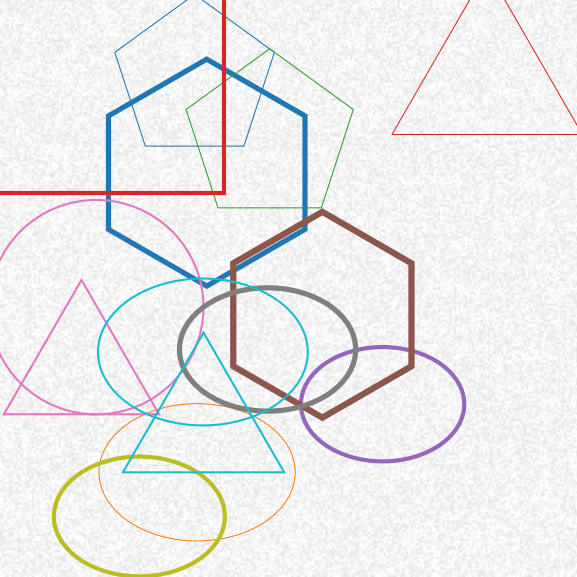[{"shape": "hexagon", "thickness": 2.5, "radius": 0.98, "center": [0.358, 0.7]}, {"shape": "pentagon", "thickness": 0.5, "radius": 0.73, "center": [0.337, 0.864]}, {"shape": "oval", "thickness": 0.5, "radius": 0.85, "center": [0.341, 0.181]}, {"shape": "pentagon", "thickness": 0.5, "radius": 0.76, "center": [0.467, 0.762]}, {"shape": "square", "thickness": 2, "radius": 0.99, "center": [0.191, 0.863]}, {"shape": "triangle", "thickness": 0.5, "radius": 0.95, "center": [0.844, 0.861]}, {"shape": "oval", "thickness": 2, "radius": 0.71, "center": [0.663, 0.299]}, {"shape": "hexagon", "thickness": 3, "radius": 0.89, "center": [0.558, 0.454]}, {"shape": "circle", "thickness": 1, "radius": 0.93, "center": [0.167, 0.467]}, {"shape": "triangle", "thickness": 1, "radius": 0.78, "center": [0.141, 0.359]}, {"shape": "oval", "thickness": 2.5, "radius": 0.76, "center": [0.463, 0.394]}, {"shape": "oval", "thickness": 2, "radius": 0.74, "center": [0.241, 0.105]}, {"shape": "oval", "thickness": 1, "radius": 0.91, "center": [0.351, 0.39]}, {"shape": "triangle", "thickness": 1, "radius": 0.81, "center": [0.352, 0.262]}]